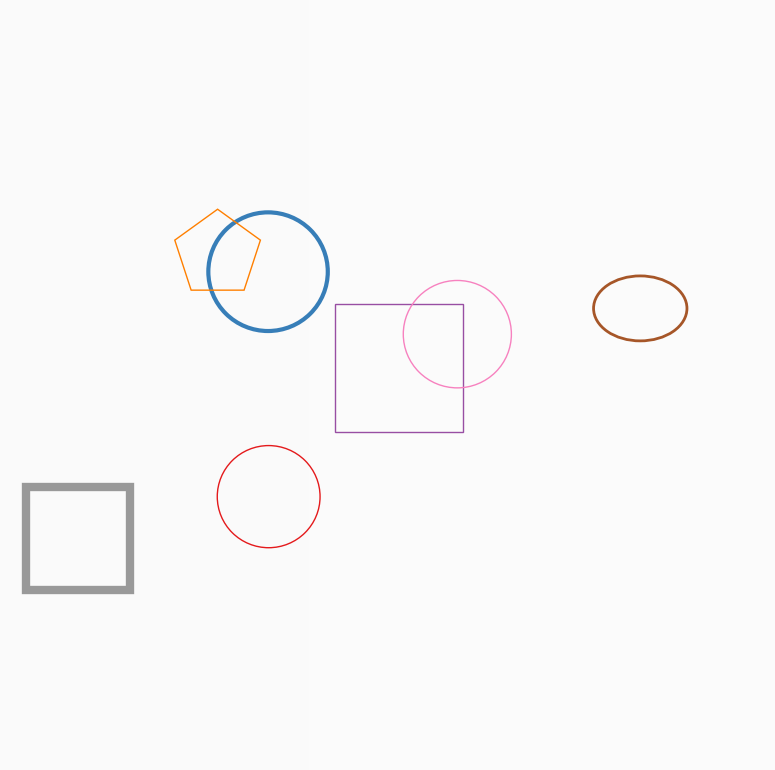[{"shape": "circle", "thickness": 0.5, "radius": 0.33, "center": [0.347, 0.355]}, {"shape": "circle", "thickness": 1.5, "radius": 0.39, "center": [0.346, 0.647]}, {"shape": "square", "thickness": 0.5, "radius": 0.41, "center": [0.515, 0.522]}, {"shape": "pentagon", "thickness": 0.5, "radius": 0.29, "center": [0.281, 0.67]}, {"shape": "oval", "thickness": 1, "radius": 0.3, "center": [0.826, 0.599]}, {"shape": "circle", "thickness": 0.5, "radius": 0.35, "center": [0.59, 0.566]}, {"shape": "square", "thickness": 3, "radius": 0.34, "center": [0.1, 0.3]}]